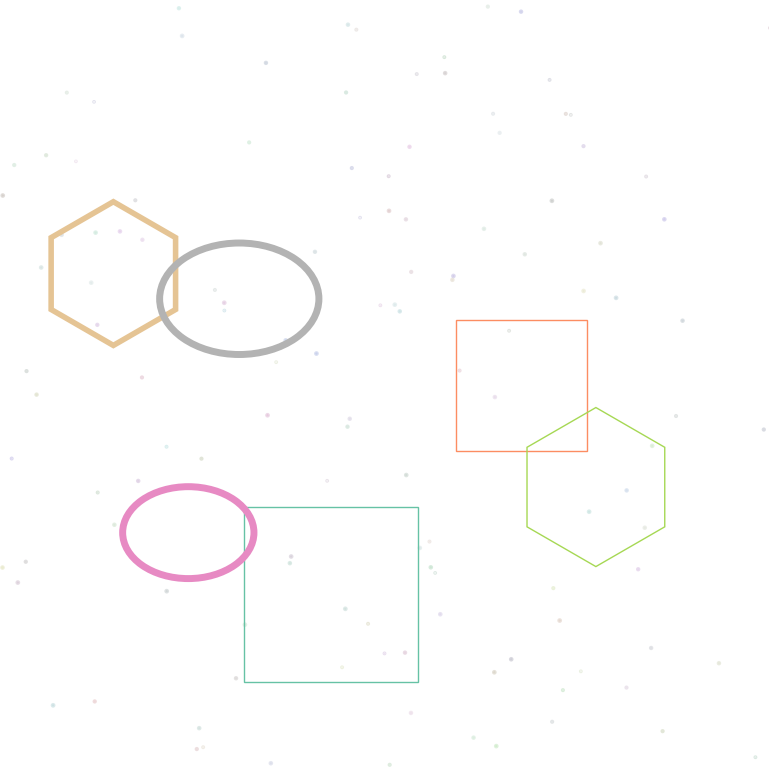[{"shape": "square", "thickness": 0.5, "radius": 0.57, "center": [0.429, 0.228]}, {"shape": "square", "thickness": 0.5, "radius": 0.43, "center": [0.677, 0.5]}, {"shape": "oval", "thickness": 2.5, "radius": 0.43, "center": [0.245, 0.308]}, {"shape": "hexagon", "thickness": 0.5, "radius": 0.52, "center": [0.774, 0.367]}, {"shape": "hexagon", "thickness": 2, "radius": 0.47, "center": [0.147, 0.645]}, {"shape": "oval", "thickness": 2.5, "radius": 0.52, "center": [0.311, 0.612]}]